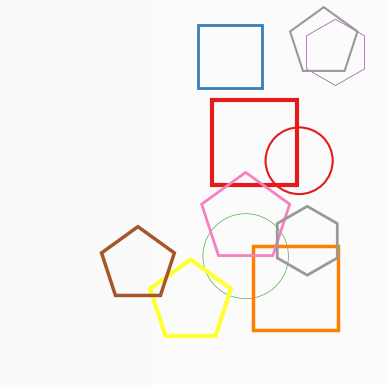[{"shape": "circle", "thickness": 1.5, "radius": 0.43, "center": [0.772, 0.582]}, {"shape": "square", "thickness": 3, "radius": 0.55, "center": [0.656, 0.631]}, {"shape": "square", "thickness": 2, "radius": 0.41, "center": [0.594, 0.853]}, {"shape": "circle", "thickness": 0.5, "radius": 0.55, "center": [0.634, 0.335]}, {"shape": "hexagon", "thickness": 0.5, "radius": 0.43, "center": [0.866, 0.864]}, {"shape": "square", "thickness": 2.5, "radius": 0.55, "center": [0.763, 0.251]}, {"shape": "pentagon", "thickness": 3, "radius": 0.55, "center": [0.492, 0.216]}, {"shape": "pentagon", "thickness": 2.5, "radius": 0.49, "center": [0.356, 0.312]}, {"shape": "pentagon", "thickness": 2, "radius": 0.6, "center": [0.634, 0.433]}, {"shape": "hexagon", "thickness": 2, "radius": 0.45, "center": [0.793, 0.375]}, {"shape": "pentagon", "thickness": 1.5, "radius": 0.46, "center": [0.836, 0.89]}]